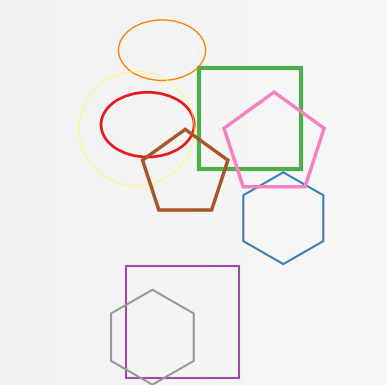[{"shape": "oval", "thickness": 2, "radius": 0.6, "center": [0.381, 0.676]}, {"shape": "hexagon", "thickness": 1.5, "radius": 0.6, "center": [0.731, 0.433]}, {"shape": "square", "thickness": 3, "radius": 0.66, "center": [0.646, 0.692]}, {"shape": "square", "thickness": 1.5, "radius": 0.73, "center": [0.472, 0.164]}, {"shape": "oval", "thickness": 1, "radius": 0.56, "center": [0.418, 0.87]}, {"shape": "circle", "thickness": 0.5, "radius": 0.74, "center": [0.353, 0.666]}, {"shape": "pentagon", "thickness": 2.5, "radius": 0.58, "center": [0.478, 0.548]}, {"shape": "pentagon", "thickness": 2.5, "radius": 0.68, "center": [0.707, 0.625]}, {"shape": "hexagon", "thickness": 1.5, "radius": 0.62, "center": [0.393, 0.124]}]